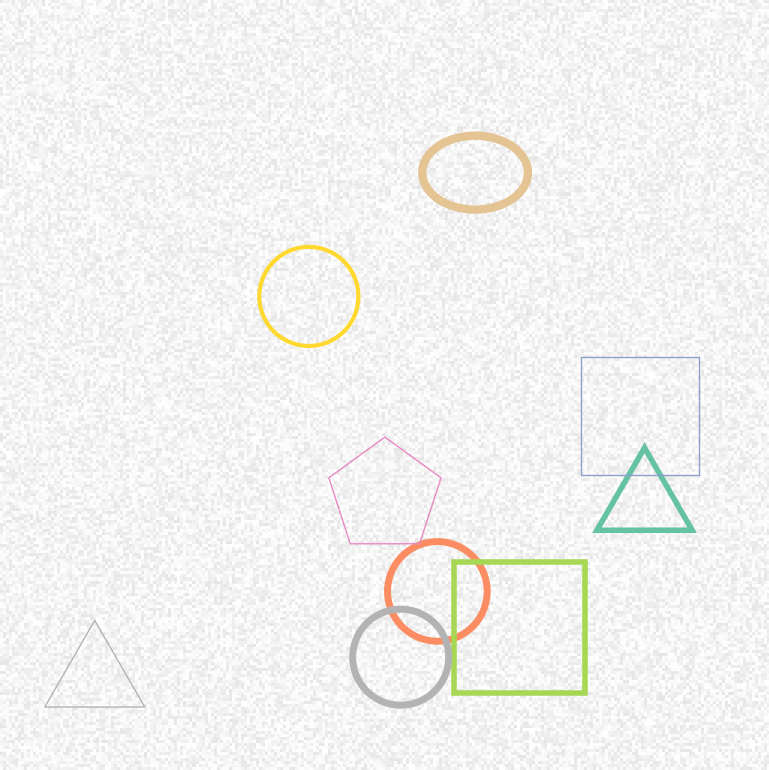[{"shape": "triangle", "thickness": 2, "radius": 0.36, "center": [0.837, 0.347]}, {"shape": "circle", "thickness": 2.5, "radius": 0.32, "center": [0.568, 0.232]}, {"shape": "square", "thickness": 0.5, "radius": 0.38, "center": [0.831, 0.46]}, {"shape": "pentagon", "thickness": 0.5, "radius": 0.38, "center": [0.5, 0.356]}, {"shape": "square", "thickness": 2, "radius": 0.42, "center": [0.674, 0.185]}, {"shape": "circle", "thickness": 1.5, "radius": 0.32, "center": [0.401, 0.615]}, {"shape": "oval", "thickness": 3, "radius": 0.34, "center": [0.617, 0.776]}, {"shape": "circle", "thickness": 2.5, "radius": 0.31, "center": [0.52, 0.147]}, {"shape": "triangle", "thickness": 0.5, "radius": 0.38, "center": [0.123, 0.119]}]